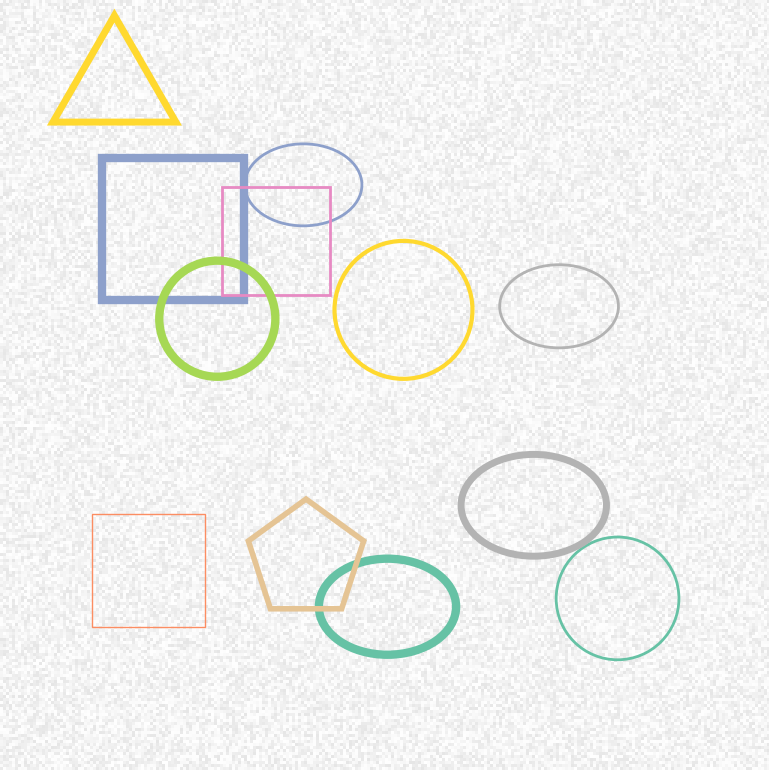[{"shape": "oval", "thickness": 3, "radius": 0.45, "center": [0.503, 0.212]}, {"shape": "circle", "thickness": 1, "radius": 0.4, "center": [0.802, 0.223]}, {"shape": "square", "thickness": 0.5, "radius": 0.37, "center": [0.192, 0.259]}, {"shape": "oval", "thickness": 1, "radius": 0.38, "center": [0.394, 0.76]}, {"shape": "square", "thickness": 3, "radius": 0.46, "center": [0.224, 0.702]}, {"shape": "square", "thickness": 1, "radius": 0.35, "center": [0.359, 0.687]}, {"shape": "circle", "thickness": 3, "radius": 0.38, "center": [0.282, 0.586]}, {"shape": "circle", "thickness": 1.5, "radius": 0.45, "center": [0.524, 0.598]}, {"shape": "triangle", "thickness": 2.5, "radius": 0.46, "center": [0.149, 0.888]}, {"shape": "pentagon", "thickness": 2, "radius": 0.39, "center": [0.397, 0.273]}, {"shape": "oval", "thickness": 2.5, "radius": 0.47, "center": [0.693, 0.344]}, {"shape": "oval", "thickness": 1, "radius": 0.39, "center": [0.726, 0.602]}]